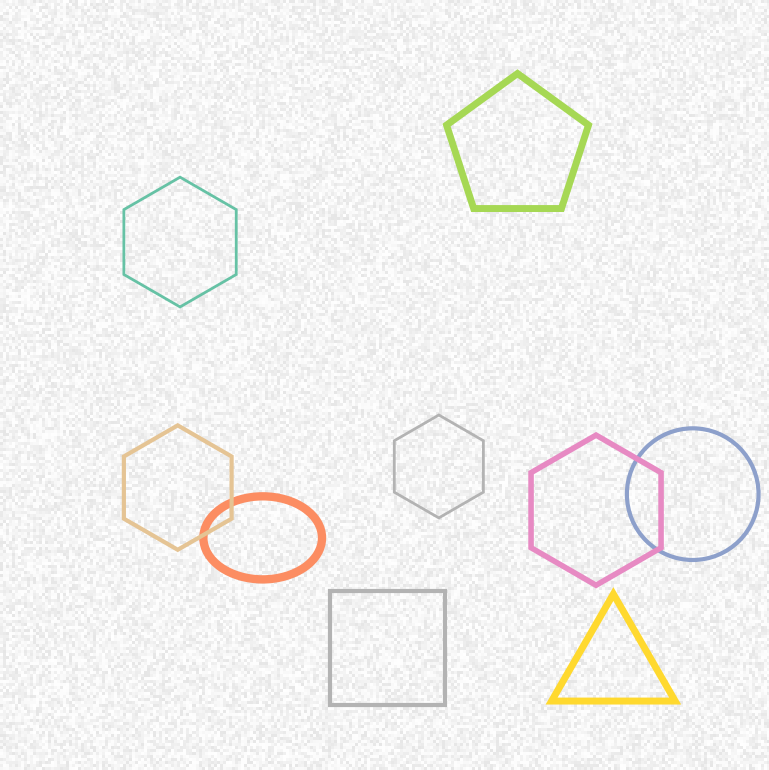[{"shape": "hexagon", "thickness": 1, "radius": 0.42, "center": [0.234, 0.686]}, {"shape": "oval", "thickness": 3, "radius": 0.39, "center": [0.341, 0.301]}, {"shape": "circle", "thickness": 1.5, "radius": 0.43, "center": [0.9, 0.358]}, {"shape": "hexagon", "thickness": 2, "radius": 0.49, "center": [0.774, 0.337]}, {"shape": "pentagon", "thickness": 2.5, "radius": 0.48, "center": [0.672, 0.808]}, {"shape": "triangle", "thickness": 2.5, "radius": 0.46, "center": [0.797, 0.136]}, {"shape": "hexagon", "thickness": 1.5, "radius": 0.4, "center": [0.231, 0.367]}, {"shape": "square", "thickness": 1.5, "radius": 0.37, "center": [0.503, 0.159]}, {"shape": "hexagon", "thickness": 1, "radius": 0.33, "center": [0.57, 0.394]}]